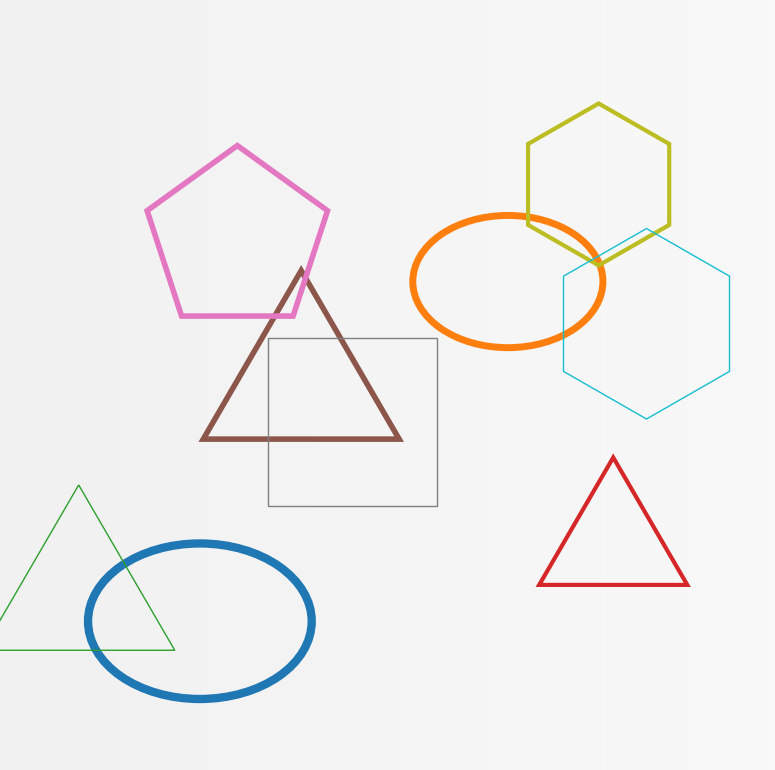[{"shape": "oval", "thickness": 3, "radius": 0.72, "center": [0.258, 0.193]}, {"shape": "oval", "thickness": 2.5, "radius": 0.61, "center": [0.655, 0.634]}, {"shape": "triangle", "thickness": 0.5, "radius": 0.72, "center": [0.102, 0.227]}, {"shape": "triangle", "thickness": 1.5, "radius": 0.55, "center": [0.791, 0.296]}, {"shape": "triangle", "thickness": 2, "radius": 0.73, "center": [0.389, 0.503]}, {"shape": "pentagon", "thickness": 2, "radius": 0.61, "center": [0.306, 0.689]}, {"shape": "square", "thickness": 0.5, "radius": 0.54, "center": [0.455, 0.452]}, {"shape": "hexagon", "thickness": 1.5, "radius": 0.53, "center": [0.772, 0.76]}, {"shape": "hexagon", "thickness": 0.5, "radius": 0.62, "center": [0.834, 0.58]}]